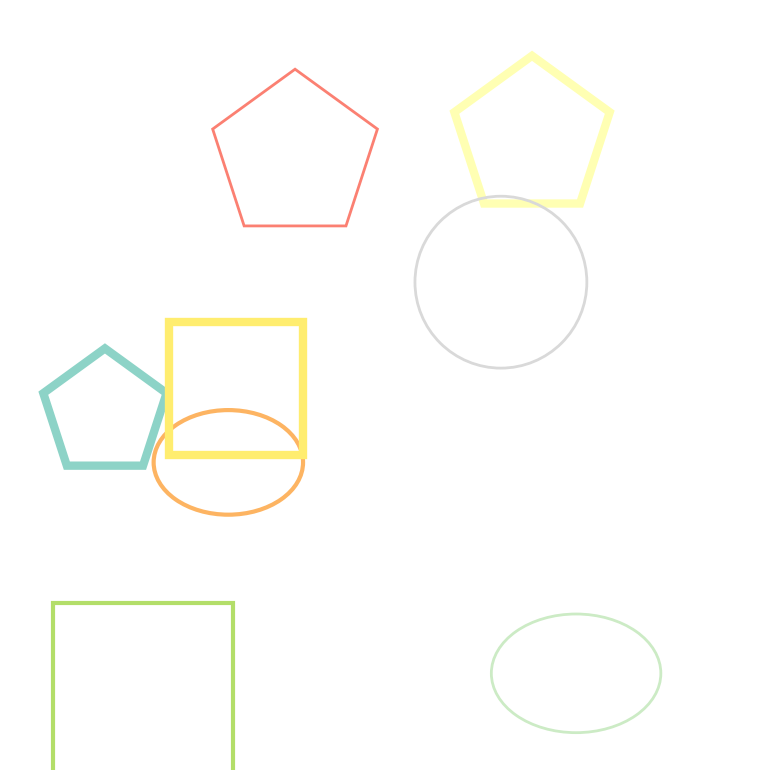[{"shape": "pentagon", "thickness": 3, "radius": 0.42, "center": [0.136, 0.463]}, {"shape": "pentagon", "thickness": 3, "radius": 0.53, "center": [0.691, 0.822]}, {"shape": "pentagon", "thickness": 1, "radius": 0.56, "center": [0.383, 0.798]}, {"shape": "oval", "thickness": 1.5, "radius": 0.49, "center": [0.297, 0.399]}, {"shape": "square", "thickness": 1.5, "radius": 0.59, "center": [0.185, 0.1]}, {"shape": "circle", "thickness": 1, "radius": 0.56, "center": [0.651, 0.634]}, {"shape": "oval", "thickness": 1, "radius": 0.55, "center": [0.748, 0.126]}, {"shape": "square", "thickness": 3, "radius": 0.43, "center": [0.306, 0.496]}]